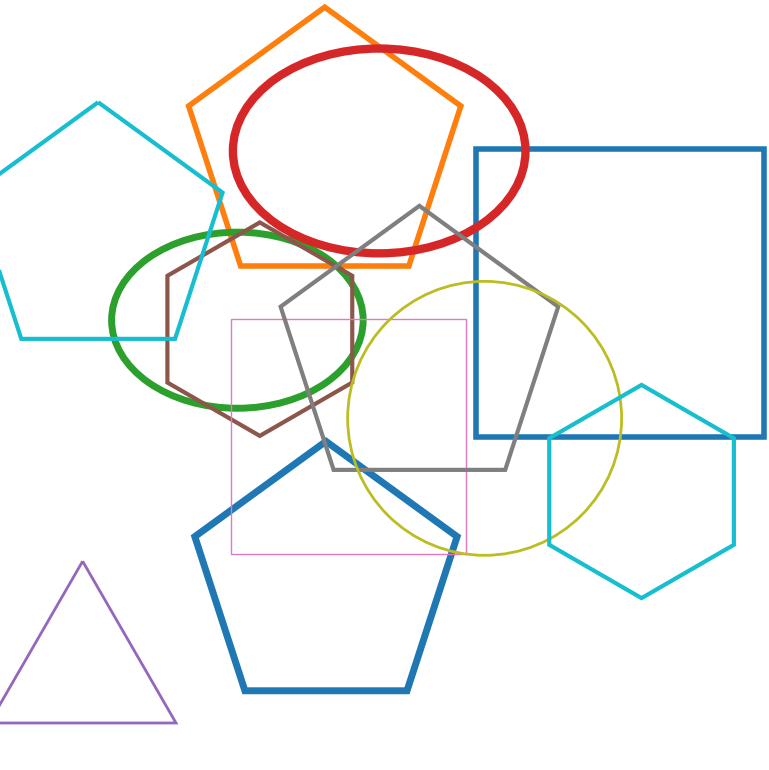[{"shape": "pentagon", "thickness": 2.5, "radius": 0.9, "center": [0.423, 0.248]}, {"shape": "square", "thickness": 2, "radius": 0.93, "center": [0.805, 0.619]}, {"shape": "pentagon", "thickness": 2, "radius": 0.93, "center": [0.422, 0.805]}, {"shape": "oval", "thickness": 2.5, "radius": 0.82, "center": [0.308, 0.584]}, {"shape": "oval", "thickness": 3, "radius": 0.95, "center": [0.492, 0.804]}, {"shape": "triangle", "thickness": 1, "radius": 0.7, "center": [0.107, 0.131]}, {"shape": "hexagon", "thickness": 1.5, "radius": 0.69, "center": [0.337, 0.573]}, {"shape": "square", "thickness": 0.5, "radius": 0.76, "center": [0.453, 0.433]}, {"shape": "pentagon", "thickness": 1.5, "radius": 0.95, "center": [0.545, 0.543]}, {"shape": "circle", "thickness": 1, "radius": 0.89, "center": [0.629, 0.457]}, {"shape": "hexagon", "thickness": 1.5, "radius": 0.69, "center": [0.833, 0.362]}, {"shape": "pentagon", "thickness": 1.5, "radius": 0.85, "center": [0.127, 0.697]}]